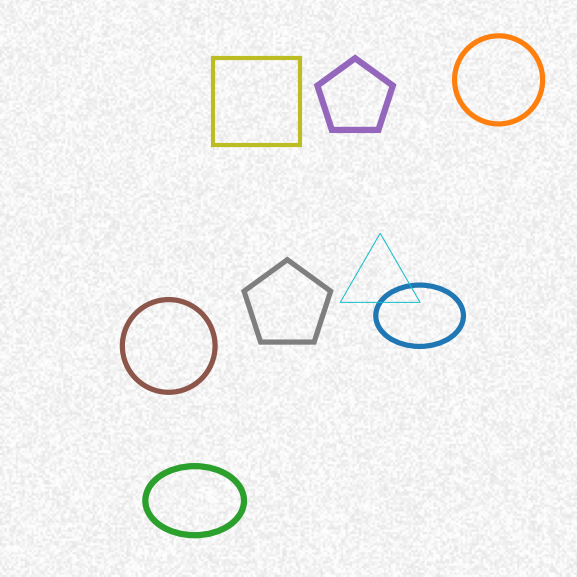[{"shape": "oval", "thickness": 2.5, "radius": 0.38, "center": [0.727, 0.452]}, {"shape": "circle", "thickness": 2.5, "radius": 0.38, "center": [0.863, 0.861]}, {"shape": "oval", "thickness": 3, "radius": 0.43, "center": [0.337, 0.132]}, {"shape": "pentagon", "thickness": 3, "radius": 0.34, "center": [0.615, 0.83]}, {"shape": "circle", "thickness": 2.5, "radius": 0.4, "center": [0.292, 0.4]}, {"shape": "pentagon", "thickness": 2.5, "radius": 0.39, "center": [0.498, 0.471]}, {"shape": "square", "thickness": 2, "radius": 0.38, "center": [0.445, 0.824]}, {"shape": "triangle", "thickness": 0.5, "radius": 0.4, "center": [0.658, 0.515]}]